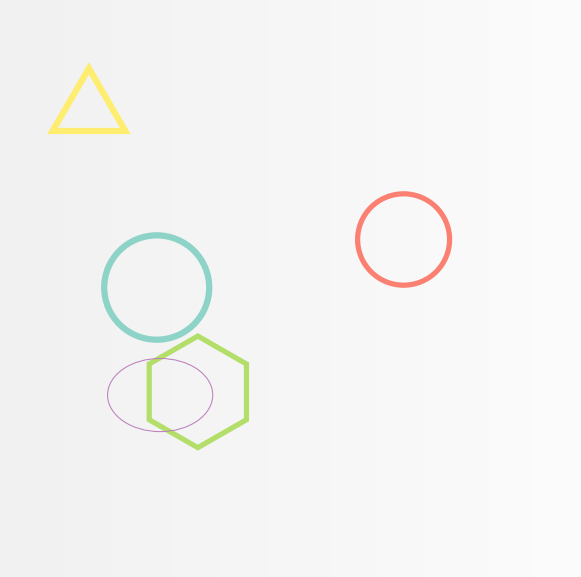[{"shape": "circle", "thickness": 3, "radius": 0.45, "center": [0.27, 0.501]}, {"shape": "circle", "thickness": 2.5, "radius": 0.4, "center": [0.694, 0.584]}, {"shape": "hexagon", "thickness": 2.5, "radius": 0.48, "center": [0.34, 0.321]}, {"shape": "oval", "thickness": 0.5, "radius": 0.45, "center": [0.276, 0.315]}, {"shape": "triangle", "thickness": 3, "radius": 0.36, "center": [0.153, 0.808]}]